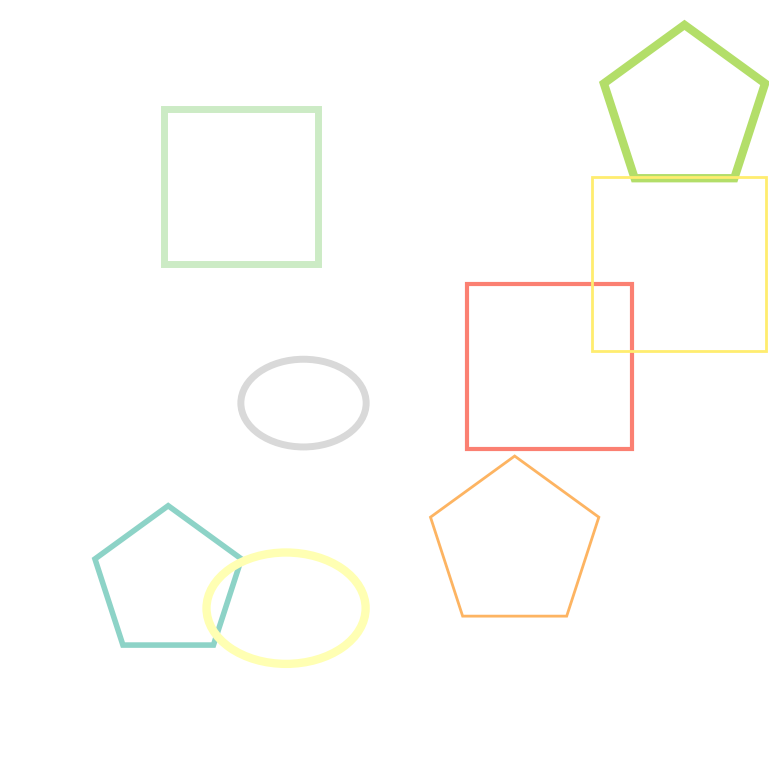[{"shape": "pentagon", "thickness": 2, "radius": 0.5, "center": [0.218, 0.243]}, {"shape": "oval", "thickness": 3, "radius": 0.52, "center": [0.372, 0.21]}, {"shape": "square", "thickness": 1.5, "radius": 0.54, "center": [0.714, 0.524]}, {"shape": "pentagon", "thickness": 1, "radius": 0.57, "center": [0.668, 0.293]}, {"shape": "pentagon", "thickness": 3, "radius": 0.55, "center": [0.889, 0.858]}, {"shape": "oval", "thickness": 2.5, "radius": 0.41, "center": [0.394, 0.476]}, {"shape": "square", "thickness": 2.5, "radius": 0.5, "center": [0.313, 0.758]}, {"shape": "square", "thickness": 1, "radius": 0.57, "center": [0.882, 0.657]}]